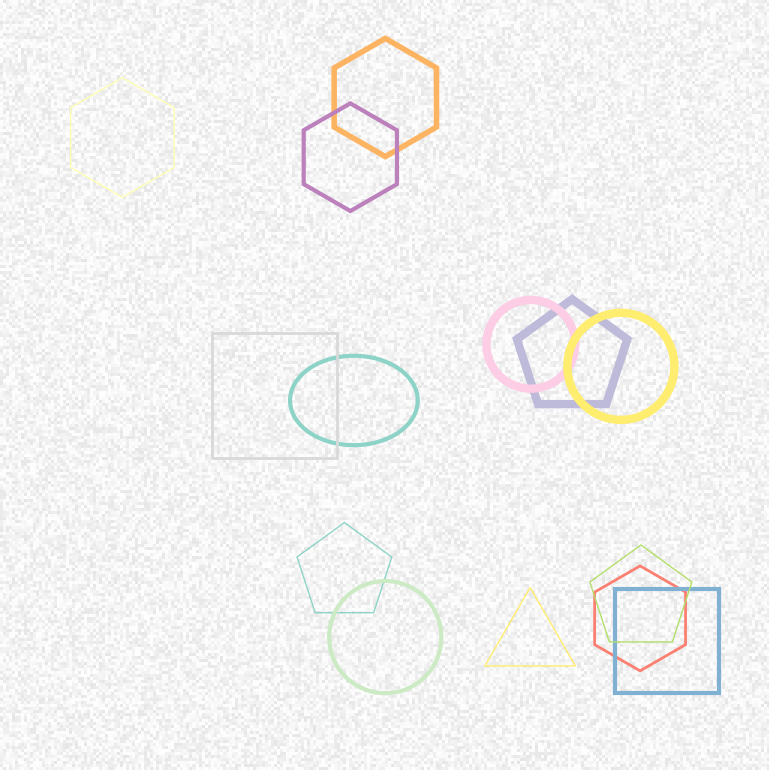[{"shape": "oval", "thickness": 1.5, "radius": 0.41, "center": [0.46, 0.48]}, {"shape": "pentagon", "thickness": 0.5, "radius": 0.32, "center": [0.447, 0.257]}, {"shape": "hexagon", "thickness": 0.5, "radius": 0.39, "center": [0.159, 0.821]}, {"shape": "pentagon", "thickness": 3, "radius": 0.38, "center": [0.743, 0.536]}, {"shape": "hexagon", "thickness": 1, "radius": 0.34, "center": [0.831, 0.197]}, {"shape": "square", "thickness": 1.5, "radius": 0.34, "center": [0.866, 0.167]}, {"shape": "hexagon", "thickness": 2, "radius": 0.38, "center": [0.5, 0.873]}, {"shape": "pentagon", "thickness": 0.5, "radius": 0.35, "center": [0.832, 0.223]}, {"shape": "circle", "thickness": 3, "radius": 0.29, "center": [0.689, 0.553]}, {"shape": "square", "thickness": 1, "radius": 0.41, "center": [0.356, 0.486]}, {"shape": "hexagon", "thickness": 1.5, "radius": 0.35, "center": [0.455, 0.796]}, {"shape": "circle", "thickness": 1.5, "radius": 0.36, "center": [0.5, 0.173]}, {"shape": "circle", "thickness": 3, "radius": 0.35, "center": [0.806, 0.524]}, {"shape": "triangle", "thickness": 0.5, "radius": 0.34, "center": [0.688, 0.169]}]